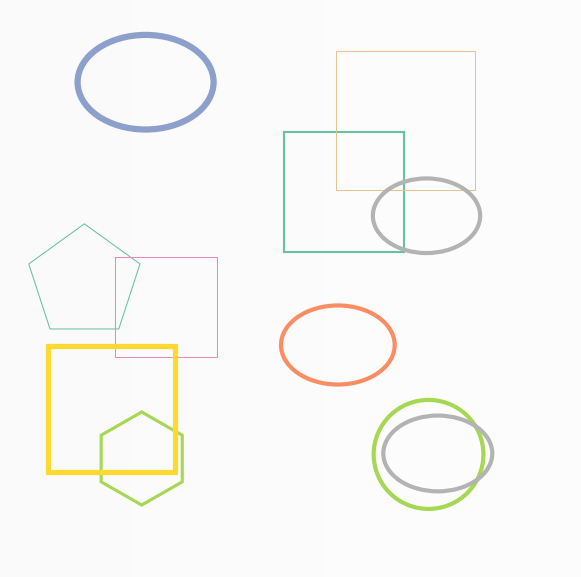[{"shape": "square", "thickness": 1, "radius": 0.52, "center": [0.592, 0.667]}, {"shape": "pentagon", "thickness": 0.5, "radius": 0.5, "center": [0.145, 0.511]}, {"shape": "oval", "thickness": 2, "radius": 0.49, "center": [0.581, 0.402]}, {"shape": "oval", "thickness": 3, "radius": 0.58, "center": [0.25, 0.857]}, {"shape": "square", "thickness": 0.5, "radius": 0.44, "center": [0.286, 0.468]}, {"shape": "hexagon", "thickness": 1.5, "radius": 0.4, "center": [0.244, 0.205]}, {"shape": "circle", "thickness": 2, "radius": 0.47, "center": [0.737, 0.212]}, {"shape": "square", "thickness": 2.5, "radius": 0.54, "center": [0.192, 0.291]}, {"shape": "square", "thickness": 0.5, "radius": 0.6, "center": [0.698, 0.791]}, {"shape": "oval", "thickness": 2, "radius": 0.46, "center": [0.734, 0.626]}, {"shape": "oval", "thickness": 2, "radius": 0.47, "center": [0.753, 0.214]}]